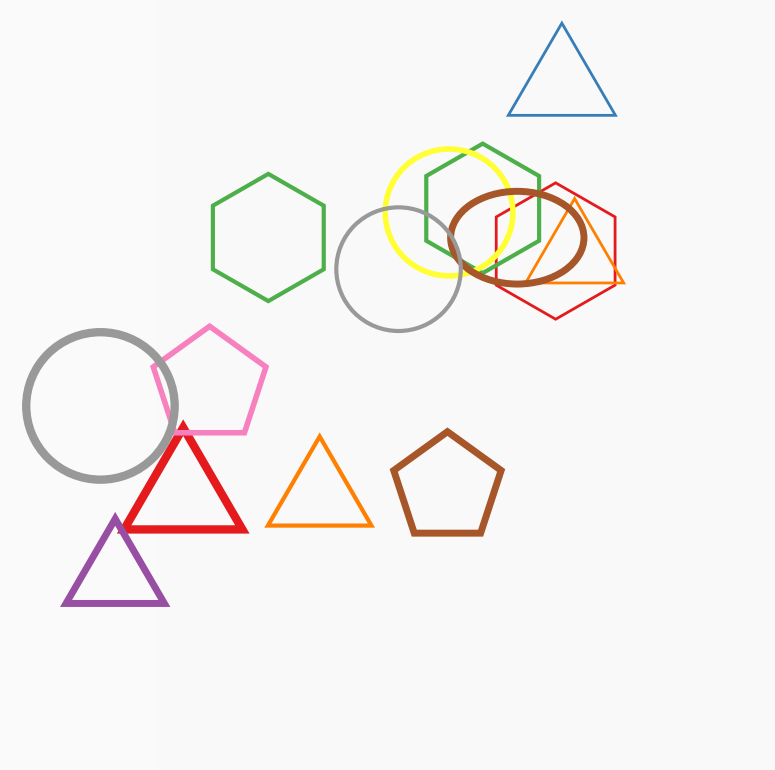[{"shape": "hexagon", "thickness": 1, "radius": 0.44, "center": [0.717, 0.674]}, {"shape": "triangle", "thickness": 3, "radius": 0.44, "center": [0.236, 0.356]}, {"shape": "triangle", "thickness": 1, "radius": 0.4, "center": [0.725, 0.89]}, {"shape": "hexagon", "thickness": 1.5, "radius": 0.41, "center": [0.346, 0.692]}, {"shape": "hexagon", "thickness": 1.5, "radius": 0.42, "center": [0.623, 0.729]}, {"shape": "triangle", "thickness": 2.5, "radius": 0.37, "center": [0.149, 0.253]}, {"shape": "triangle", "thickness": 1.5, "radius": 0.39, "center": [0.412, 0.356]}, {"shape": "triangle", "thickness": 1, "radius": 0.37, "center": [0.741, 0.669]}, {"shape": "circle", "thickness": 2, "radius": 0.41, "center": [0.579, 0.724]}, {"shape": "oval", "thickness": 2.5, "radius": 0.43, "center": [0.667, 0.691]}, {"shape": "pentagon", "thickness": 2.5, "radius": 0.36, "center": [0.577, 0.367]}, {"shape": "pentagon", "thickness": 2, "radius": 0.38, "center": [0.27, 0.5]}, {"shape": "circle", "thickness": 1.5, "radius": 0.4, "center": [0.514, 0.65]}, {"shape": "circle", "thickness": 3, "radius": 0.48, "center": [0.13, 0.473]}]